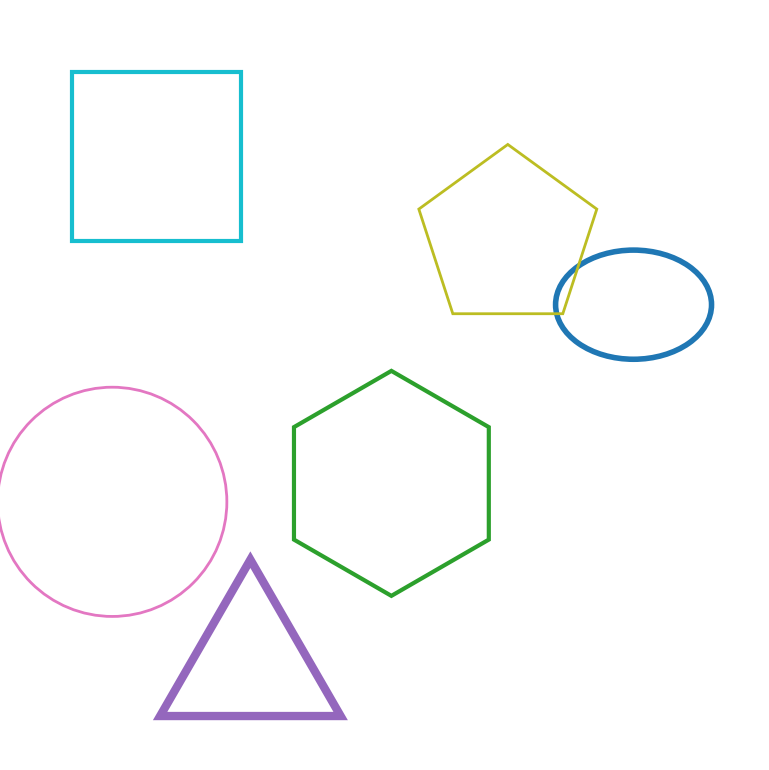[{"shape": "oval", "thickness": 2, "radius": 0.51, "center": [0.823, 0.604]}, {"shape": "hexagon", "thickness": 1.5, "radius": 0.73, "center": [0.508, 0.372]}, {"shape": "triangle", "thickness": 3, "radius": 0.68, "center": [0.325, 0.138]}, {"shape": "circle", "thickness": 1, "radius": 0.74, "center": [0.146, 0.348]}, {"shape": "pentagon", "thickness": 1, "radius": 0.61, "center": [0.659, 0.691]}, {"shape": "square", "thickness": 1.5, "radius": 0.55, "center": [0.204, 0.797]}]